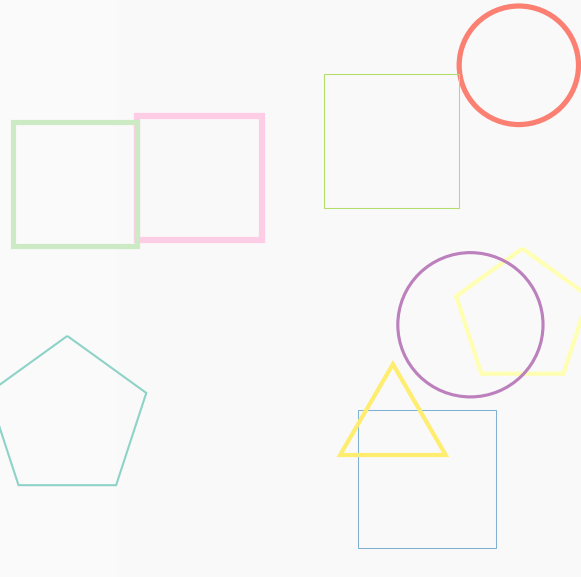[{"shape": "pentagon", "thickness": 1, "radius": 0.71, "center": [0.116, 0.275]}, {"shape": "pentagon", "thickness": 2, "radius": 0.6, "center": [0.899, 0.449]}, {"shape": "circle", "thickness": 2.5, "radius": 0.51, "center": [0.893, 0.886]}, {"shape": "square", "thickness": 0.5, "radius": 0.6, "center": [0.735, 0.169]}, {"shape": "square", "thickness": 0.5, "radius": 0.58, "center": [0.674, 0.755]}, {"shape": "square", "thickness": 3, "radius": 0.54, "center": [0.343, 0.691]}, {"shape": "circle", "thickness": 1.5, "radius": 0.62, "center": [0.809, 0.437]}, {"shape": "square", "thickness": 2.5, "radius": 0.53, "center": [0.129, 0.68]}, {"shape": "triangle", "thickness": 2, "radius": 0.52, "center": [0.676, 0.264]}]